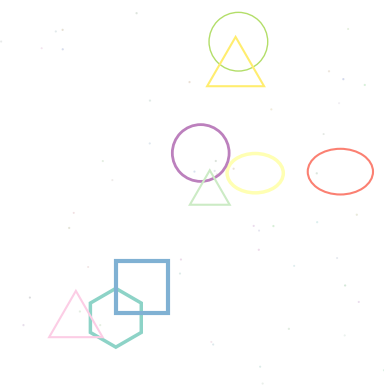[{"shape": "hexagon", "thickness": 2.5, "radius": 0.38, "center": [0.301, 0.175]}, {"shape": "oval", "thickness": 2.5, "radius": 0.36, "center": [0.663, 0.55]}, {"shape": "oval", "thickness": 1.5, "radius": 0.42, "center": [0.884, 0.554]}, {"shape": "square", "thickness": 3, "radius": 0.34, "center": [0.369, 0.255]}, {"shape": "circle", "thickness": 1, "radius": 0.38, "center": [0.619, 0.892]}, {"shape": "triangle", "thickness": 1.5, "radius": 0.4, "center": [0.197, 0.164]}, {"shape": "circle", "thickness": 2, "radius": 0.37, "center": [0.521, 0.603]}, {"shape": "triangle", "thickness": 1.5, "radius": 0.3, "center": [0.545, 0.498]}, {"shape": "triangle", "thickness": 1.5, "radius": 0.43, "center": [0.612, 0.819]}]